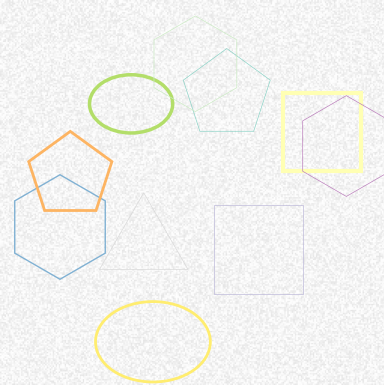[{"shape": "pentagon", "thickness": 0.5, "radius": 0.59, "center": [0.589, 0.755]}, {"shape": "square", "thickness": 3, "radius": 0.51, "center": [0.837, 0.658]}, {"shape": "square", "thickness": 0.5, "radius": 0.58, "center": [0.671, 0.353]}, {"shape": "hexagon", "thickness": 1, "radius": 0.68, "center": [0.156, 0.41]}, {"shape": "pentagon", "thickness": 2, "radius": 0.57, "center": [0.183, 0.545]}, {"shape": "oval", "thickness": 2.5, "radius": 0.54, "center": [0.341, 0.73]}, {"shape": "triangle", "thickness": 0.5, "radius": 0.66, "center": [0.373, 0.366]}, {"shape": "hexagon", "thickness": 0.5, "radius": 0.65, "center": [0.9, 0.621]}, {"shape": "hexagon", "thickness": 0.5, "radius": 0.62, "center": [0.507, 0.834]}, {"shape": "oval", "thickness": 2, "radius": 0.75, "center": [0.397, 0.112]}]